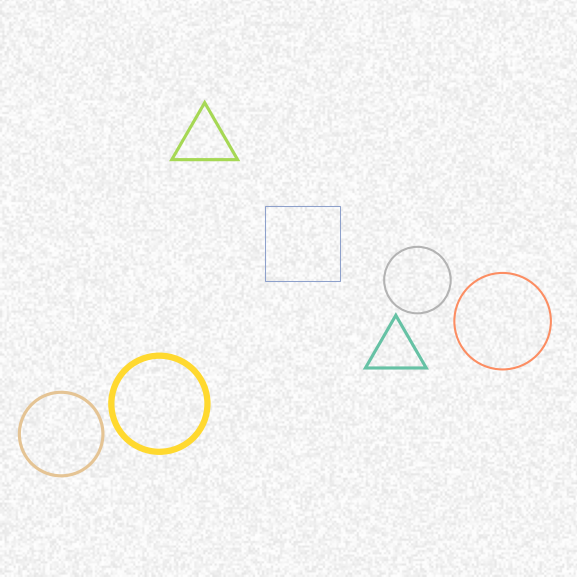[{"shape": "triangle", "thickness": 1.5, "radius": 0.3, "center": [0.685, 0.392]}, {"shape": "circle", "thickness": 1, "radius": 0.42, "center": [0.87, 0.443]}, {"shape": "square", "thickness": 0.5, "radius": 0.32, "center": [0.525, 0.577]}, {"shape": "triangle", "thickness": 1.5, "radius": 0.33, "center": [0.354, 0.756]}, {"shape": "circle", "thickness": 3, "radius": 0.42, "center": [0.276, 0.3]}, {"shape": "circle", "thickness": 1.5, "radius": 0.36, "center": [0.106, 0.248]}, {"shape": "circle", "thickness": 1, "radius": 0.29, "center": [0.723, 0.514]}]